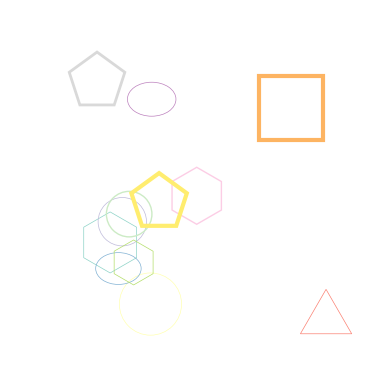[{"shape": "hexagon", "thickness": 0.5, "radius": 0.4, "center": [0.286, 0.37]}, {"shape": "circle", "thickness": 0.5, "radius": 0.4, "center": [0.391, 0.21]}, {"shape": "circle", "thickness": 0.5, "radius": 0.31, "center": [0.318, 0.424]}, {"shape": "triangle", "thickness": 0.5, "radius": 0.38, "center": [0.847, 0.172]}, {"shape": "oval", "thickness": 0.5, "radius": 0.3, "center": [0.308, 0.303]}, {"shape": "square", "thickness": 3, "radius": 0.41, "center": [0.756, 0.72]}, {"shape": "hexagon", "thickness": 0.5, "radius": 0.29, "center": [0.347, 0.318]}, {"shape": "hexagon", "thickness": 1, "radius": 0.37, "center": [0.511, 0.491]}, {"shape": "pentagon", "thickness": 2, "radius": 0.38, "center": [0.252, 0.789]}, {"shape": "oval", "thickness": 0.5, "radius": 0.32, "center": [0.394, 0.742]}, {"shape": "circle", "thickness": 1, "radius": 0.3, "center": [0.335, 0.444]}, {"shape": "pentagon", "thickness": 3, "radius": 0.38, "center": [0.413, 0.475]}]